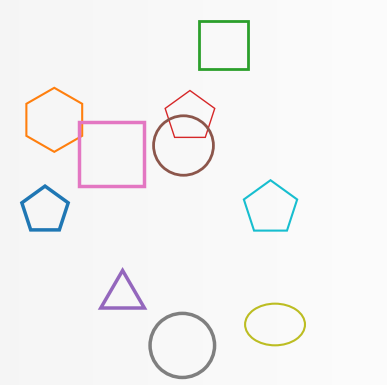[{"shape": "pentagon", "thickness": 2.5, "radius": 0.31, "center": [0.116, 0.454]}, {"shape": "hexagon", "thickness": 1.5, "radius": 0.42, "center": [0.14, 0.689]}, {"shape": "square", "thickness": 2, "radius": 0.31, "center": [0.577, 0.883]}, {"shape": "pentagon", "thickness": 1, "radius": 0.34, "center": [0.49, 0.698]}, {"shape": "triangle", "thickness": 2.5, "radius": 0.32, "center": [0.316, 0.232]}, {"shape": "circle", "thickness": 2, "radius": 0.39, "center": [0.474, 0.622]}, {"shape": "square", "thickness": 2.5, "radius": 0.41, "center": [0.288, 0.601]}, {"shape": "circle", "thickness": 2.5, "radius": 0.42, "center": [0.471, 0.103]}, {"shape": "oval", "thickness": 1.5, "radius": 0.39, "center": [0.71, 0.157]}, {"shape": "pentagon", "thickness": 1.5, "radius": 0.36, "center": [0.698, 0.46]}]